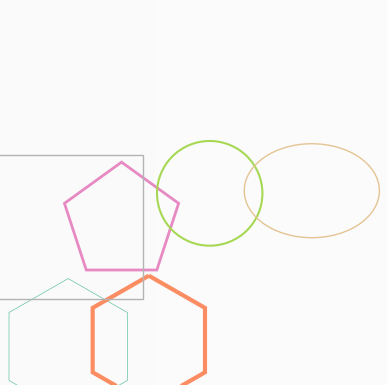[{"shape": "hexagon", "thickness": 0.5, "radius": 0.88, "center": [0.176, 0.1]}, {"shape": "hexagon", "thickness": 3, "radius": 0.84, "center": [0.384, 0.117]}, {"shape": "pentagon", "thickness": 2, "radius": 0.77, "center": [0.314, 0.424]}, {"shape": "circle", "thickness": 1.5, "radius": 0.68, "center": [0.541, 0.498]}, {"shape": "oval", "thickness": 1, "radius": 0.87, "center": [0.805, 0.505]}, {"shape": "square", "thickness": 1, "radius": 0.93, "center": [0.183, 0.411]}]